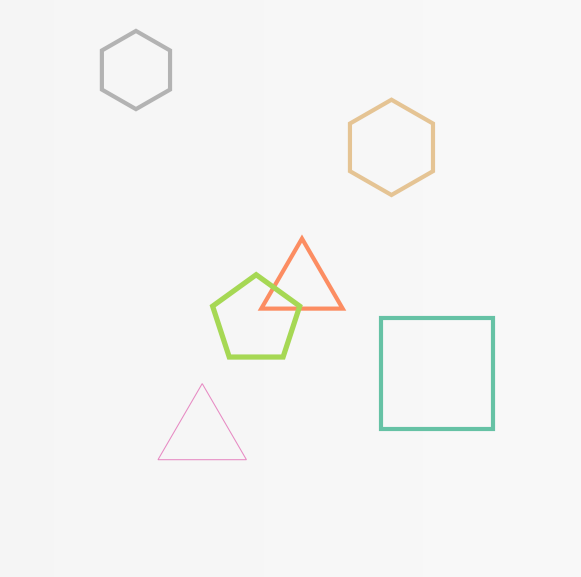[{"shape": "square", "thickness": 2, "radius": 0.48, "center": [0.752, 0.353]}, {"shape": "triangle", "thickness": 2, "radius": 0.4, "center": [0.52, 0.505]}, {"shape": "triangle", "thickness": 0.5, "radius": 0.44, "center": [0.348, 0.247]}, {"shape": "pentagon", "thickness": 2.5, "radius": 0.39, "center": [0.441, 0.445]}, {"shape": "hexagon", "thickness": 2, "radius": 0.41, "center": [0.674, 0.744]}, {"shape": "hexagon", "thickness": 2, "radius": 0.34, "center": [0.234, 0.878]}]